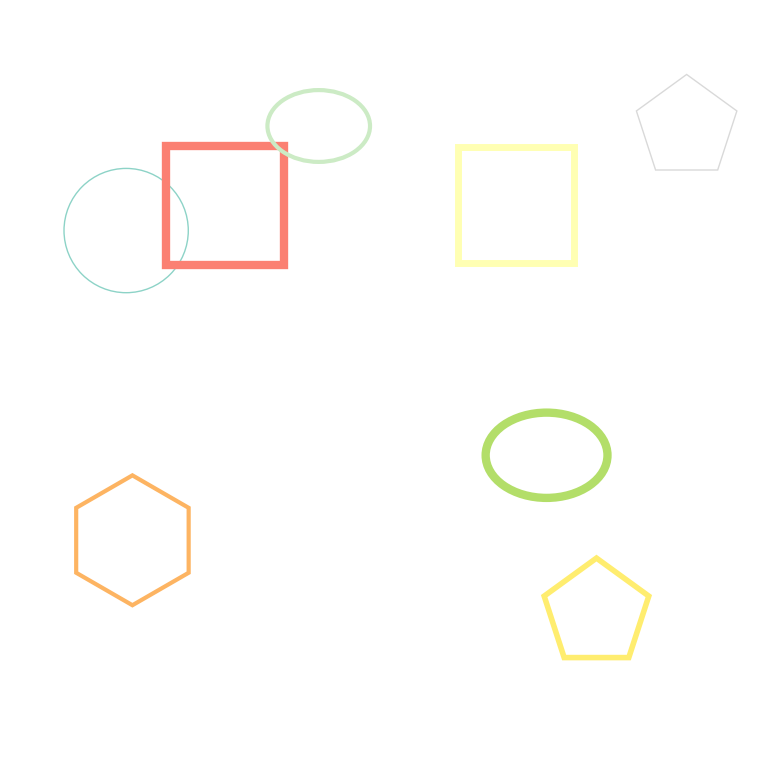[{"shape": "circle", "thickness": 0.5, "radius": 0.4, "center": [0.164, 0.701]}, {"shape": "square", "thickness": 2.5, "radius": 0.38, "center": [0.67, 0.734]}, {"shape": "square", "thickness": 3, "radius": 0.39, "center": [0.292, 0.734]}, {"shape": "hexagon", "thickness": 1.5, "radius": 0.42, "center": [0.172, 0.298]}, {"shape": "oval", "thickness": 3, "radius": 0.4, "center": [0.71, 0.409]}, {"shape": "pentagon", "thickness": 0.5, "radius": 0.34, "center": [0.892, 0.835]}, {"shape": "oval", "thickness": 1.5, "radius": 0.33, "center": [0.414, 0.836]}, {"shape": "pentagon", "thickness": 2, "radius": 0.36, "center": [0.775, 0.204]}]